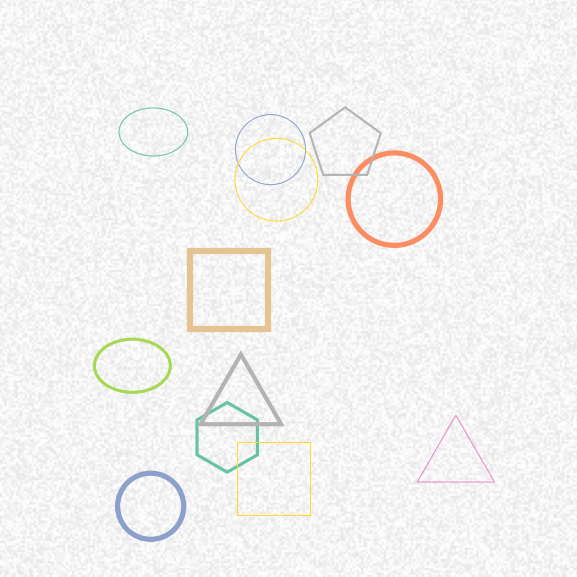[{"shape": "hexagon", "thickness": 1.5, "radius": 0.3, "center": [0.393, 0.242]}, {"shape": "oval", "thickness": 0.5, "radius": 0.3, "center": [0.265, 0.771]}, {"shape": "circle", "thickness": 2.5, "radius": 0.4, "center": [0.683, 0.654]}, {"shape": "circle", "thickness": 2.5, "radius": 0.29, "center": [0.261, 0.122]}, {"shape": "circle", "thickness": 0.5, "radius": 0.3, "center": [0.468, 0.74]}, {"shape": "triangle", "thickness": 0.5, "radius": 0.39, "center": [0.789, 0.203]}, {"shape": "oval", "thickness": 1.5, "radius": 0.33, "center": [0.229, 0.366]}, {"shape": "square", "thickness": 0.5, "radius": 0.32, "center": [0.474, 0.171]}, {"shape": "circle", "thickness": 0.5, "radius": 0.36, "center": [0.479, 0.688]}, {"shape": "square", "thickness": 3, "radius": 0.33, "center": [0.396, 0.497]}, {"shape": "pentagon", "thickness": 1, "radius": 0.32, "center": [0.598, 0.749]}, {"shape": "triangle", "thickness": 2, "radius": 0.4, "center": [0.417, 0.305]}]